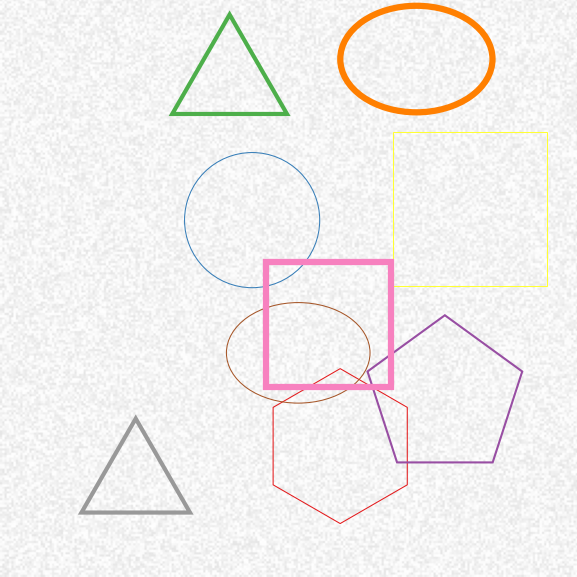[{"shape": "hexagon", "thickness": 0.5, "radius": 0.67, "center": [0.589, 0.227]}, {"shape": "circle", "thickness": 0.5, "radius": 0.59, "center": [0.437, 0.618]}, {"shape": "triangle", "thickness": 2, "radius": 0.57, "center": [0.398, 0.859]}, {"shape": "pentagon", "thickness": 1, "radius": 0.7, "center": [0.77, 0.312]}, {"shape": "oval", "thickness": 3, "radius": 0.66, "center": [0.721, 0.897]}, {"shape": "square", "thickness": 0.5, "radius": 0.66, "center": [0.814, 0.638]}, {"shape": "oval", "thickness": 0.5, "radius": 0.62, "center": [0.516, 0.388]}, {"shape": "square", "thickness": 3, "radius": 0.54, "center": [0.569, 0.437]}, {"shape": "triangle", "thickness": 2, "radius": 0.54, "center": [0.235, 0.166]}]